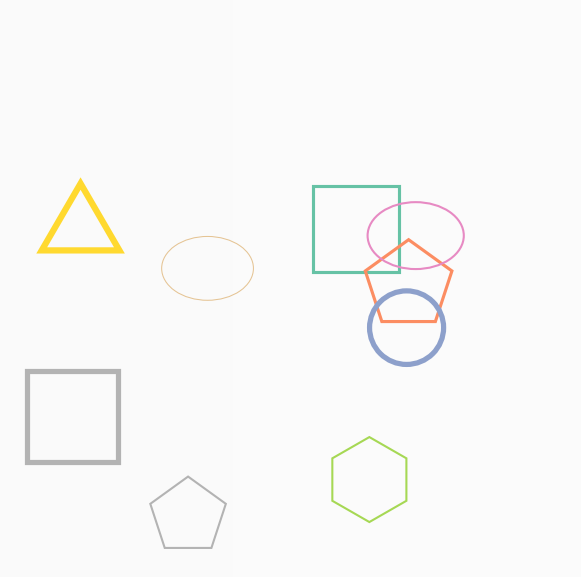[{"shape": "square", "thickness": 1.5, "radius": 0.37, "center": [0.613, 0.602]}, {"shape": "pentagon", "thickness": 1.5, "radius": 0.39, "center": [0.703, 0.506]}, {"shape": "circle", "thickness": 2.5, "radius": 0.32, "center": [0.7, 0.432]}, {"shape": "oval", "thickness": 1, "radius": 0.41, "center": [0.715, 0.591]}, {"shape": "hexagon", "thickness": 1, "radius": 0.37, "center": [0.635, 0.169]}, {"shape": "triangle", "thickness": 3, "radius": 0.39, "center": [0.139, 0.604]}, {"shape": "oval", "thickness": 0.5, "radius": 0.39, "center": [0.357, 0.534]}, {"shape": "pentagon", "thickness": 1, "radius": 0.34, "center": [0.324, 0.106]}, {"shape": "square", "thickness": 2.5, "radius": 0.39, "center": [0.125, 0.278]}]